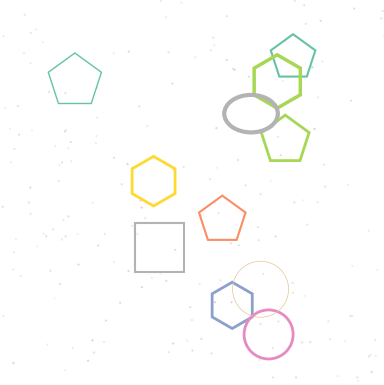[{"shape": "pentagon", "thickness": 1, "radius": 0.36, "center": [0.194, 0.79]}, {"shape": "pentagon", "thickness": 1.5, "radius": 0.3, "center": [0.761, 0.85]}, {"shape": "pentagon", "thickness": 1.5, "radius": 0.32, "center": [0.577, 0.428]}, {"shape": "hexagon", "thickness": 2, "radius": 0.3, "center": [0.603, 0.207]}, {"shape": "circle", "thickness": 2, "radius": 0.32, "center": [0.698, 0.131]}, {"shape": "hexagon", "thickness": 2.5, "radius": 0.35, "center": [0.72, 0.788]}, {"shape": "pentagon", "thickness": 2, "radius": 0.33, "center": [0.741, 0.636]}, {"shape": "hexagon", "thickness": 2, "radius": 0.32, "center": [0.399, 0.529]}, {"shape": "circle", "thickness": 0.5, "radius": 0.36, "center": [0.677, 0.249]}, {"shape": "oval", "thickness": 3, "radius": 0.35, "center": [0.652, 0.705]}, {"shape": "square", "thickness": 1.5, "radius": 0.32, "center": [0.415, 0.357]}]